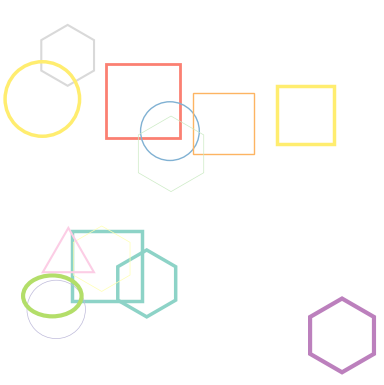[{"shape": "hexagon", "thickness": 2.5, "radius": 0.43, "center": [0.381, 0.264]}, {"shape": "square", "thickness": 2.5, "radius": 0.46, "center": [0.278, 0.308]}, {"shape": "hexagon", "thickness": 0.5, "radius": 0.43, "center": [0.264, 0.328]}, {"shape": "circle", "thickness": 0.5, "radius": 0.38, "center": [0.146, 0.196]}, {"shape": "square", "thickness": 2, "radius": 0.48, "center": [0.371, 0.737]}, {"shape": "circle", "thickness": 1, "radius": 0.38, "center": [0.441, 0.659]}, {"shape": "square", "thickness": 1, "radius": 0.39, "center": [0.581, 0.679]}, {"shape": "oval", "thickness": 3, "radius": 0.38, "center": [0.136, 0.231]}, {"shape": "triangle", "thickness": 1.5, "radius": 0.38, "center": [0.178, 0.331]}, {"shape": "hexagon", "thickness": 1.5, "radius": 0.4, "center": [0.176, 0.856]}, {"shape": "hexagon", "thickness": 3, "radius": 0.48, "center": [0.888, 0.129]}, {"shape": "hexagon", "thickness": 0.5, "radius": 0.49, "center": [0.444, 0.6]}, {"shape": "circle", "thickness": 2.5, "radius": 0.48, "center": [0.11, 0.743]}, {"shape": "square", "thickness": 2.5, "radius": 0.37, "center": [0.794, 0.701]}]